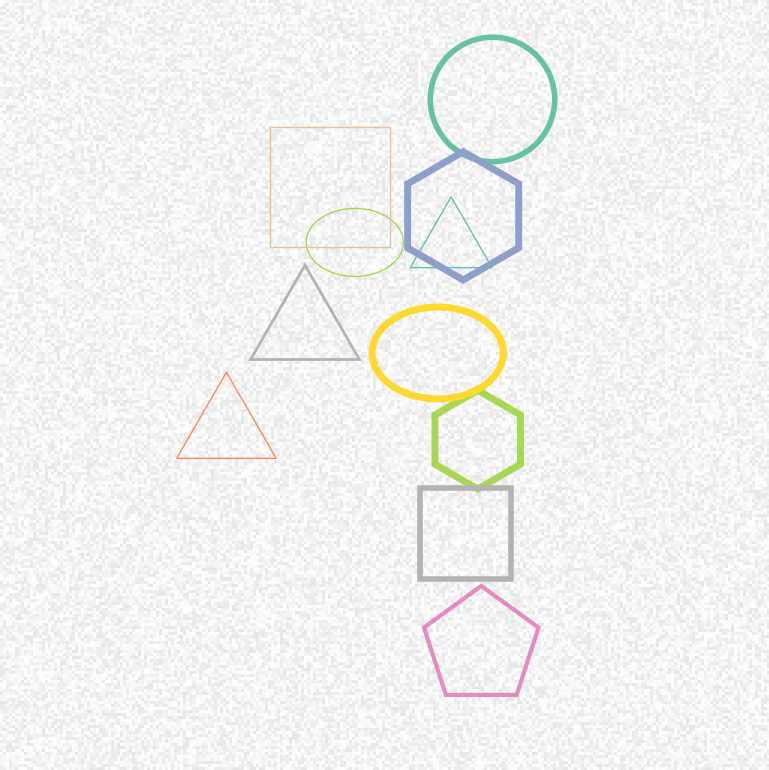[{"shape": "triangle", "thickness": 0.5, "radius": 0.31, "center": [0.586, 0.683]}, {"shape": "circle", "thickness": 2, "radius": 0.4, "center": [0.64, 0.871]}, {"shape": "triangle", "thickness": 0.5, "radius": 0.37, "center": [0.294, 0.442]}, {"shape": "hexagon", "thickness": 2.5, "radius": 0.42, "center": [0.602, 0.72]}, {"shape": "pentagon", "thickness": 1.5, "radius": 0.39, "center": [0.625, 0.161]}, {"shape": "hexagon", "thickness": 2.5, "radius": 0.32, "center": [0.62, 0.429]}, {"shape": "oval", "thickness": 0.5, "radius": 0.32, "center": [0.461, 0.685]}, {"shape": "oval", "thickness": 2.5, "radius": 0.43, "center": [0.568, 0.542]}, {"shape": "square", "thickness": 0.5, "radius": 0.39, "center": [0.429, 0.757]}, {"shape": "square", "thickness": 2, "radius": 0.29, "center": [0.604, 0.307]}, {"shape": "triangle", "thickness": 1, "radius": 0.41, "center": [0.396, 0.574]}]